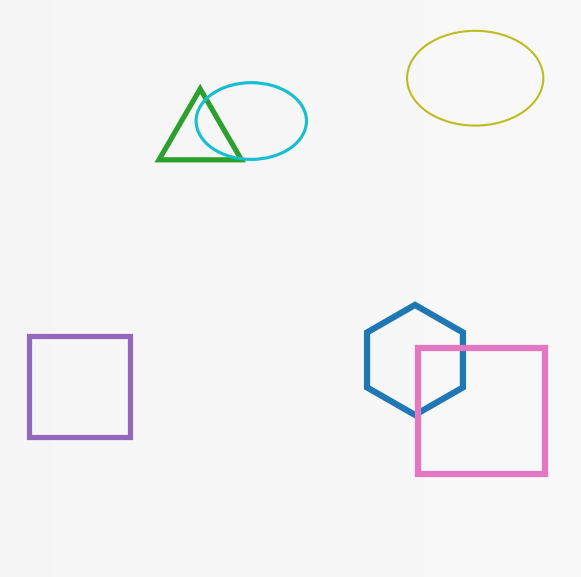[{"shape": "hexagon", "thickness": 3, "radius": 0.48, "center": [0.714, 0.376]}, {"shape": "triangle", "thickness": 2.5, "radius": 0.41, "center": [0.344, 0.763]}, {"shape": "square", "thickness": 2.5, "radius": 0.44, "center": [0.136, 0.331]}, {"shape": "square", "thickness": 3, "radius": 0.55, "center": [0.828, 0.288]}, {"shape": "oval", "thickness": 1, "radius": 0.59, "center": [0.818, 0.864]}, {"shape": "oval", "thickness": 1.5, "radius": 0.47, "center": [0.432, 0.79]}]